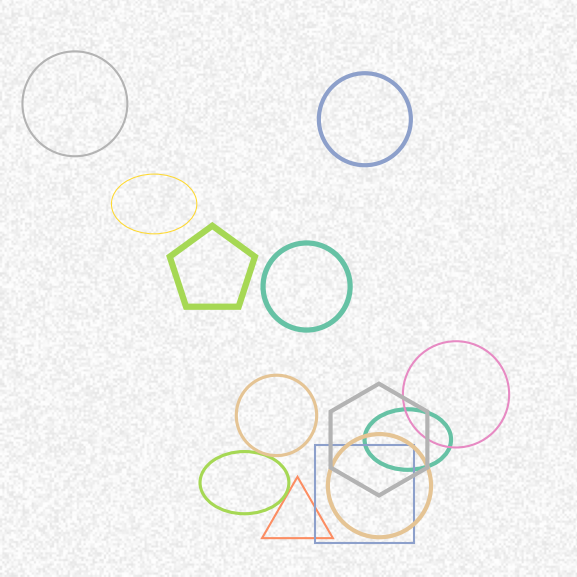[{"shape": "circle", "thickness": 2.5, "radius": 0.38, "center": [0.531, 0.503]}, {"shape": "oval", "thickness": 2, "radius": 0.37, "center": [0.706, 0.238]}, {"shape": "triangle", "thickness": 1, "radius": 0.35, "center": [0.515, 0.103]}, {"shape": "square", "thickness": 1, "radius": 0.43, "center": [0.631, 0.143]}, {"shape": "circle", "thickness": 2, "radius": 0.4, "center": [0.632, 0.793]}, {"shape": "circle", "thickness": 1, "radius": 0.46, "center": [0.79, 0.316]}, {"shape": "oval", "thickness": 1.5, "radius": 0.38, "center": [0.423, 0.163]}, {"shape": "pentagon", "thickness": 3, "radius": 0.39, "center": [0.368, 0.531]}, {"shape": "oval", "thickness": 0.5, "radius": 0.37, "center": [0.267, 0.646]}, {"shape": "circle", "thickness": 2, "radius": 0.45, "center": [0.657, 0.158]}, {"shape": "circle", "thickness": 1.5, "radius": 0.35, "center": [0.479, 0.28]}, {"shape": "circle", "thickness": 1, "radius": 0.45, "center": [0.13, 0.819]}, {"shape": "hexagon", "thickness": 2, "radius": 0.48, "center": [0.656, 0.238]}]